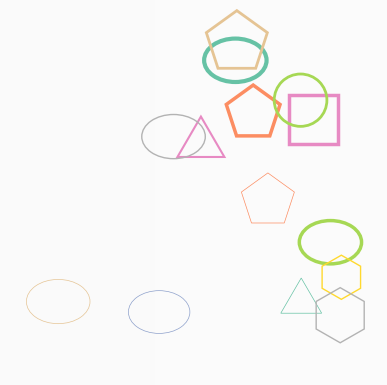[{"shape": "oval", "thickness": 3, "radius": 0.4, "center": [0.607, 0.843]}, {"shape": "triangle", "thickness": 0.5, "radius": 0.3, "center": [0.777, 0.217]}, {"shape": "pentagon", "thickness": 0.5, "radius": 0.36, "center": [0.691, 0.479]}, {"shape": "pentagon", "thickness": 2.5, "radius": 0.36, "center": [0.653, 0.706]}, {"shape": "oval", "thickness": 0.5, "radius": 0.4, "center": [0.411, 0.19]}, {"shape": "square", "thickness": 2.5, "radius": 0.31, "center": [0.809, 0.69]}, {"shape": "triangle", "thickness": 1.5, "radius": 0.35, "center": [0.518, 0.627]}, {"shape": "circle", "thickness": 2, "radius": 0.34, "center": [0.776, 0.74]}, {"shape": "oval", "thickness": 2.5, "radius": 0.4, "center": [0.853, 0.371]}, {"shape": "hexagon", "thickness": 1, "radius": 0.29, "center": [0.881, 0.28]}, {"shape": "oval", "thickness": 0.5, "radius": 0.41, "center": [0.15, 0.217]}, {"shape": "pentagon", "thickness": 2, "radius": 0.41, "center": [0.611, 0.89]}, {"shape": "hexagon", "thickness": 1, "radius": 0.36, "center": [0.878, 0.181]}, {"shape": "oval", "thickness": 1, "radius": 0.41, "center": [0.448, 0.645]}]